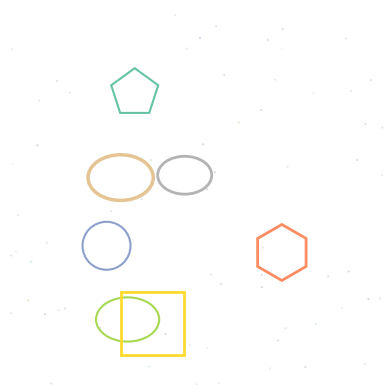[{"shape": "pentagon", "thickness": 1.5, "radius": 0.32, "center": [0.35, 0.759]}, {"shape": "hexagon", "thickness": 2, "radius": 0.36, "center": [0.732, 0.344]}, {"shape": "circle", "thickness": 1.5, "radius": 0.31, "center": [0.277, 0.362]}, {"shape": "oval", "thickness": 1.5, "radius": 0.41, "center": [0.331, 0.17]}, {"shape": "square", "thickness": 2, "radius": 0.41, "center": [0.396, 0.16]}, {"shape": "oval", "thickness": 2.5, "radius": 0.42, "center": [0.313, 0.539]}, {"shape": "oval", "thickness": 2, "radius": 0.35, "center": [0.48, 0.545]}]